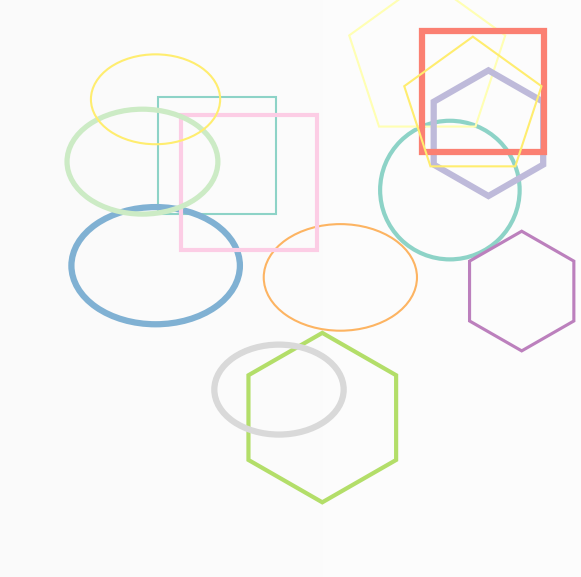[{"shape": "circle", "thickness": 2, "radius": 0.6, "center": [0.774, 0.67]}, {"shape": "square", "thickness": 1, "radius": 0.51, "center": [0.373, 0.73]}, {"shape": "pentagon", "thickness": 1, "radius": 0.71, "center": [0.735, 0.894]}, {"shape": "hexagon", "thickness": 3, "radius": 0.54, "center": [0.84, 0.768]}, {"shape": "square", "thickness": 3, "radius": 0.52, "center": [0.831, 0.841]}, {"shape": "oval", "thickness": 3, "radius": 0.72, "center": [0.268, 0.539]}, {"shape": "oval", "thickness": 1, "radius": 0.66, "center": [0.586, 0.519]}, {"shape": "hexagon", "thickness": 2, "radius": 0.73, "center": [0.554, 0.276]}, {"shape": "square", "thickness": 2, "radius": 0.58, "center": [0.428, 0.683]}, {"shape": "oval", "thickness": 3, "radius": 0.56, "center": [0.48, 0.325]}, {"shape": "hexagon", "thickness": 1.5, "radius": 0.52, "center": [0.898, 0.495]}, {"shape": "oval", "thickness": 2.5, "radius": 0.65, "center": [0.245, 0.719]}, {"shape": "pentagon", "thickness": 1, "radius": 0.62, "center": [0.814, 0.812]}, {"shape": "oval", "thickness": 1, "radius": 0.56, "center": [0.268, 0.827]}]